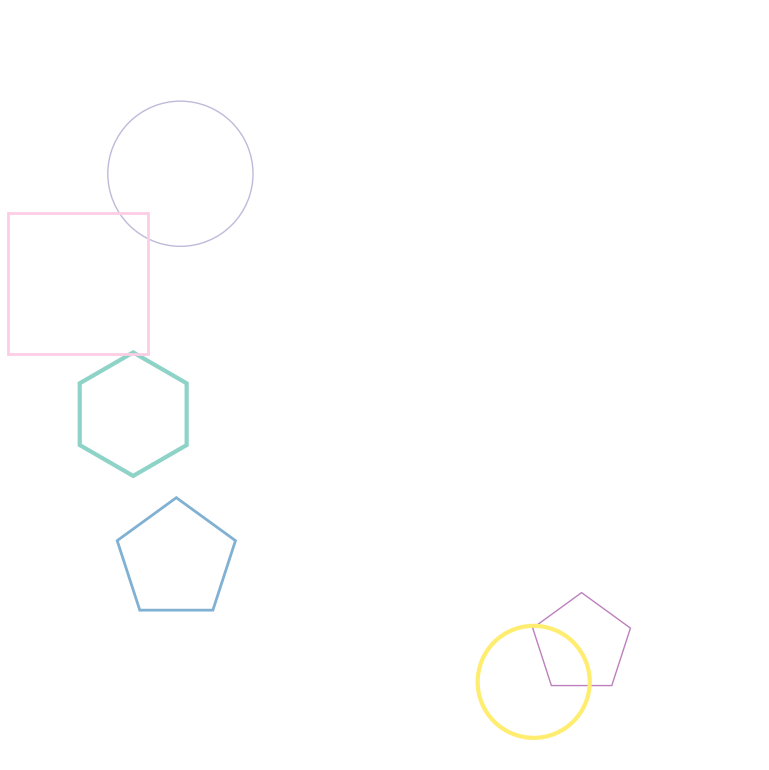[{"shape": "hexagon", "thickness": 1.5, "radius": 0.4, "center": [0.173, 0.462]}, {"shape": "circle", "thickness": 0.5, "radius": 0.47, "center": [0.234, 0.774]}, {"shape": "pentagon", "thickness": 1, "radius": 0.4, "center": [0.229, 0.273]}, {"shape": "square", "thickness": 1, "radius": 0.46, "center": [0.101, 0.632]}, {"shape": "pentagon", "thickness": 0.5, "radius": 0.33, "center": [0.755, 0.164]}, {"shape": "circle", "thickness": 1.5, "radius": 0.36, "center": [0.693, 0.114]}]